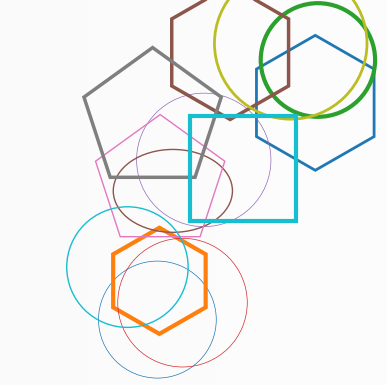[{"shape": "hexagon", "thickness": 2, "radius": 0.88, "center": [0.814, 0.733]}, {"shape": "circle", "thickness": 0.5, "radius": 0.76, "center": [0.406, 0.17]}, {"shape": "hexagon", "thickness": 3, "radius": 0.69, "center": [0.411, 0.271]}, {"shape": "circle", "thickness": 3, "radius": 0.74, "center": [0.82, 0.844]}, {"shape": "circle", "thickness": 0.5, "radius": 0.84, "center": [0.471, 0.214]}, {"shape": "circle", "thickness": 0.5, "radius": 0.87, "center": [0.526, 0.585]}, {"shape": "hexagon", "thickness": 2.5, "radius": 0.87, "center": [0.594, 0.864]}, {"shape": "oval", "thickness": 1, "radius": 0.77, "center": [0.446, 0.504]}, {"shape": "pentagon", "thickness": 1, "radius": 0.88, "center": [0.413, 0.527]}, {"shape": "pentagon", "thickness": 2.5, "radius": 0.93, "center": [0.394, 0.69]}, {"shape": "circle", "thickness": 2, "radius": 0.98, "center": [0.75, 0.887]}, {"shape": "circle", "thickness": 1, "radius": 0.78, "center": [0.329, 0.306]}, {"shape": "square", "thickness": 3, "radius": 0.68, "center": [0.628, 0.563]}]